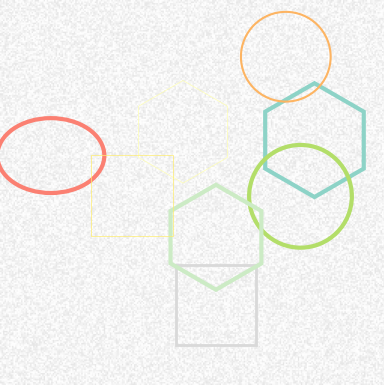[{"shape": "hexagon", "thickness": 3, "radius": 0.74, "center": [0.817, 0.636]}, {"shape": "hexagon", "thickness": 0.5, "radius": 0.67, "center": [0.475, 0.658]}, {"shape": "oval", "thickness": 3, "radius": 0.69, "center": [0.132, 0.596]}, {"shape": "circle", "thickness": 1.5, "radius": 0.58, "center": [0.742, 0.853]}, {"shape": "circle", "thickness": 3, "radius": 0.67, "center": [0.78, 0.49]}, {"shape": "square", "thickness": 2, "radius": 0.52, "center": [0.56, 0.207]}, {"shape": "hexagon", "thickness": 3, "radius": 0.68, "center": [0.561, 0.384]}, {"shape": "square", "thickness": 0.5, "radius": 0.53, "center": [0.344, 0.492]}]